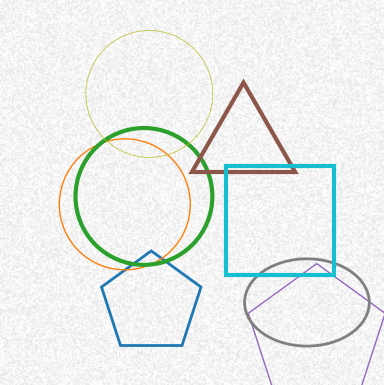[{"shape": "pentagon", "thickness": 2, "radius": 0.68, "center": [0.393, 0.212]}, {"shape": "circle", "thickness": 1, "radius": 0.85, "center": [0.324, 0.469]}, {"shape": "circle", "thickness": 3, "radius": 0.89, "center": [0.374, 0.49]}, {"shape": "pentagon", "thickness": 1, "radius": 0.93, "center": [0.823, 0.128]}, {"shape": "triangle", "thickness": 3, "radius": 0.77, "center": [0.633, 0.631]}, {"shape": "oval", "thickness": 2, "radius": 0.81, "center": [0.797, 0.214]}, {"shape": "circle", "thickness": 0.5, "radius": 0.82, "center": [0.388, 0.756]}, {"shape": "square", "thickness": 3, "radius": 0.7, "center": [0.726, 0.427]}]